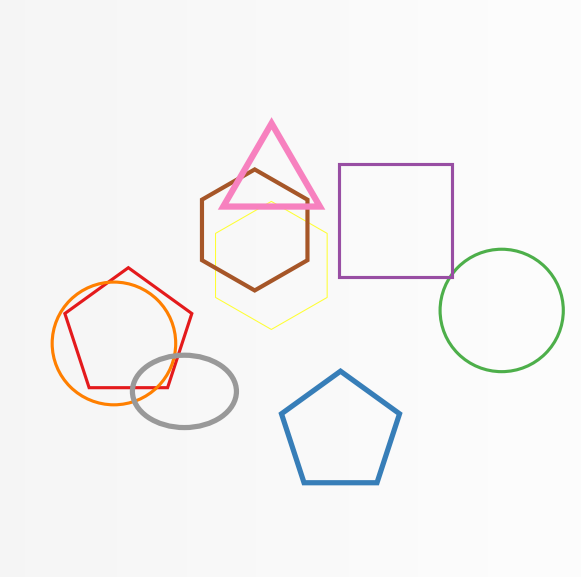[{"shape": "pentagon", "thickness": 1.5, "radius": 0.57, "center": [0.221, 0.421]}, {"shape": "pentagon", "thickness": 2.5, "radius": 0.53, "center": [0.586, 0.25]}, {"shape": "circle", "thickness": 1.5, "radius": 0.53, "center": [0.863, 0.462]}, {"shape": "square", "thickness": 1.5, "radius": 0.49, "center": [0.68, 0.618]}, {"shape": "circle", "thickness": 1.5, "radius": 0.53, "center": [0.196, 0.404]}, {"shape": "hexagon", "thickness": 0.5, "radius": 0.55, "center": [0.467, 0.54]}, {"shape": "hexagon", "thickness": 2, "radius": 0.52, "center": [0.438, 0.601]}, {"shape": "triangle", "thickness": 3, "radius": 0.48, "center": [0.467, 0.689]}, {"shape": "oval", "thickness": 2.5, "radius": 0.45, "center": [0.317, 0.321]}]